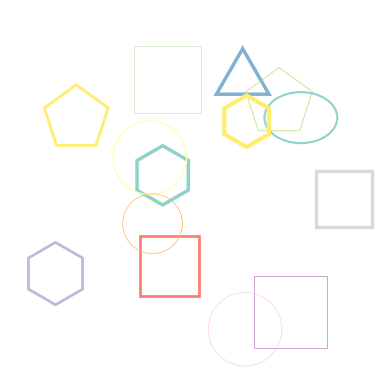[{"shape": "hexagon", "thickness": 2.5, "radius": 0.38, "center": [0.423, 0.545]}, {"shape": "oval", "thickness": 1.5, "radius": 0.47, "center": [0.781, 0.694]}, {"shape": "circle", "thickness": 1, "radius": 0.48, "center": [0.389, 0.59]}, {"shape": "hexagon", "thickness": 2, "radius": 0.41, "center": [0.144, 0.289]}, {"shape": "square", "thickness": 2, "radius": 0.39, "center": [0.44, 0.309]}, {"shape": "triangle", "thickness": 2.5, "radius": 0.39, "center": [0.63, 0.795]}, {"shape": "circle", "thickness": 0.5, "radius": 0.39, "center": [0.396, 0.419]}, {"shape": "pentagon", "thickness": 0.5, "radius": 0.45, "center": [0.725, 0.734]}, {"shape": "circle", "thickness": 0.5, "radius": 0.48, "center": [0.637, 0.145]}, {"shape": "square", "thickness": 2.5, "radius": 0.36, "center": [0.894, 0.483]}, {"shape": "square", "thickness": 0.5, "radius": 0.47, "center": [0.755, 0.189]}, {"shape": "square", "thickness": 0.5, "radius": 0.44, "center": [0.435, 0.794]}, {"shape": "hexagon", "thickness": 3, "radius": 0.33, "center": [0.641, 0.685]}, {"shape": "pentagon", "thickness": 2, "radius": 0.44, "center": [0.198, 0.693]}]